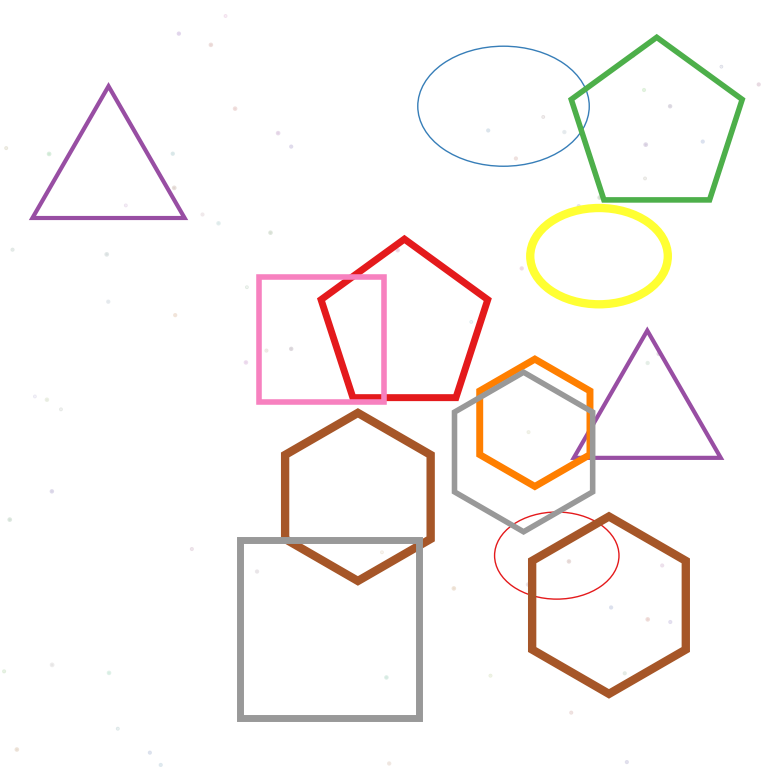[{"shape": "oval", "thickness": 0.5, "radius": 0.4, "center": [0.723, 0.278]}, {"shape": "pentagon", "thickness": 2.5, "radius": 0.57, "center": [0.525, 0.576]}, {"shape": "oval", "thickness": 0.5, "radius": 0.56, "center": [0.654, 0.862]}, {"shape": "pentagon", "thickness": 2, "radius": 0.58, "center": [0.853, 0.835]}, {"shape": "triangle", "thickness": 1.5, "radius": 0.55, "center": [0.841, 0.46]}, {"shape": "triangle", "thickness": 1.5, "radius": 0.57, "center": [0.141, 0.774]}, {"shape": "hexagon", "thickness": 2.5, "radius": 0.41, "center": [0.695, 0.451]}, {"shape": "oval", "thickness": 3, "radius": 0.45, "center": [0.778, 0.667]}, {"shape": "hexagon", "thickness": 3, "radius": 0.58, "center": [0.791, 0.214]}, {"shape": "hexagon", "thickness": 3, "radius": 0.55, "center": [0.465, 0.355]}, {"shape": "square", "thickness": 2, "radius": 0.41, "center": [0.418, 0.559]}, {"shape": "square", "thickness": 2.5, "radius": 0.58, "center": [0.428, 0.183]}, {"shape": "hexagon", "thickness": 2, "radius": 0.52, "center": [0.68, 0.413]}]